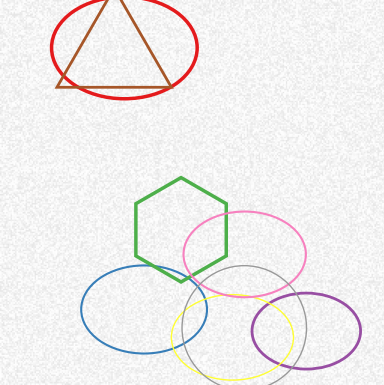[{"shape": "oval", "thickness": 2.5, "radius": 0.95, "center": [0.323, 0.876]}, {"shape": "oval", "thickness": 1.5, "radius": 0.82, "center": [0.374, 0.196]}, {"shape": "hexagon", "thickness": 2.5, "radius": 0.68, "center": [0.47, 0.403]}, {"shape": "oval", "thickness": 2, "radius": 0.7, "center": [0.796, 0.14]}, {"shape": "oval", "thickness": 1, "radius": 0.79, "center": [0.604, 0.124]}, {"shape": "triangle", "thickness": 2, "radius": 0.86, "center": [0.297, 0.859]}, {"shape": "oval", "thickness": 1.5, "radius": 0.79, "center": [0.636, 0.339]}, {"shape": "circle", "thickness": 1, "radius": 0.81, "center": [0.634, 0.148]}]